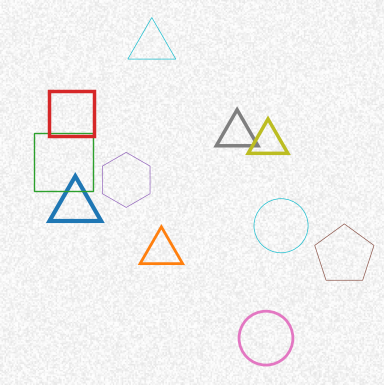[{"shape": "triangle", "thickness": 3, "radius": 0.39, "center": [0.196, 0.465]}, {"shape": "triangle", "thickness": 2, "radius": 0.32, "center": [0.419, 0.347]}, {"shape": "square", "thickness": 1, "radius": 0.38, "center": [0.165, 0.579]}, {"shape": "square", "thickness": 2.5, "radius": 0.29, "center": [0.186, 0.705]}, {"shape": "hexagon", "thickness": 0.5, "radius": 0.36, "center": [0.328, 0.533]}, {"shape": "pentagon", "thickness": 0.5, "radius": 0.4, "center": [0.894, 0.338]}, {"shape": "circle", "thickness": 2, "radius": 0.35, "center": [0.691, 0.122]}, {"shape": "triangle", "thickness": 2.5, "radius": 0.31, "center": [0.616, 0.653]}, {"shape": "triangle", "thickness": 2.5, "radius": 0.3, "center": [0.696, 0.631]}, {"shape": "circle", "thickness": 0.5, "radius": 0.35, "center": [0.73, 0.414]}, {"shape": "triangle", "thickness": 0.5, "radius": 0.36, "center": [0.394, 0.883]}]